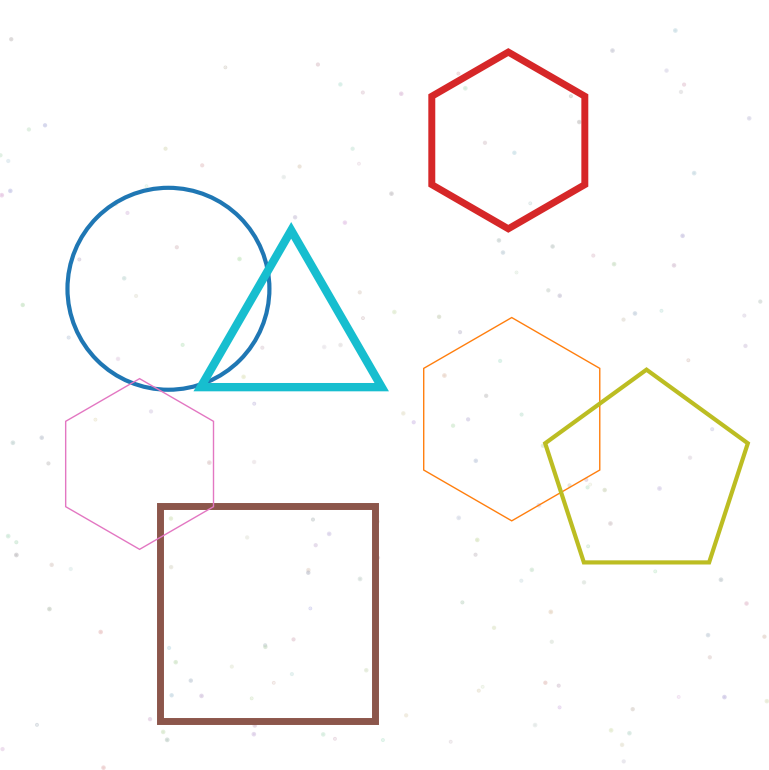[{"shape": "circle", "thickness": 1.5, "radius": 0.66, "center": [0.219, 0.625]}, {"shape": "hexagon", "thickness": 0.5, "radius": 0.66, "center": [0.665, 0.456]}, {"shape": "hexagon", "thickness": 2.5, "radius": 0.57, "center": [0.66, 0.818]}, {"shape": "square", "thickness": 2.5, "radius": 0.7, "center": [0.347, 0.204]}, {"shape": "hexagon", "thickness": 0.5, "radius": 0.55, "center": [0.181, 0.397]}, {"shape": "pentagon", "thickness": 1.5, "radius": 0.69, "center": [0.84, 0.382]}, {"shape": "triangle", "thickness": 3, "radius": 0.68, "center": [0.378, 0.565]}]